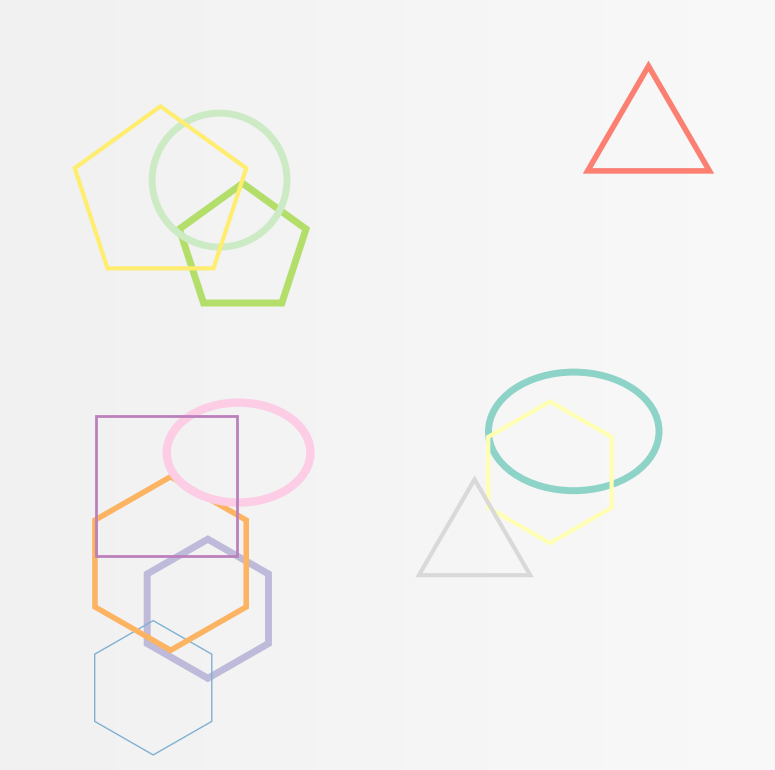[{"shape": "oval", "thickness": 2.5, "radius": 0.55, "center": [0.74, 0.44]}, {"shape": "hexagon", "thickness": 1.5, "radius": 0.46, "center": [0.71, 0.387]}, {"shape": "hexagon", "thickness": 2.5, "radius": 0.45, "center": [0.268, 0.209]}, {"shape": "triangle", "thickness": 2, "radius": 0.45, "center": [0.837, 0.823]}, {"shape": "hexagon", "thickness": 0.5, "radius": 0.44, "center": [0.198, 0.107]}, {"shape": "hexagon", "thickness": 2, "radius": 0.56, "center": [0.22, 0.268]}, {"shape": "pentagon", "thickness": 2.5, "radius": 0.43, "center": [0.313, 0.676]}, {"shape": "oval", "thickness": 3, "radius": 0.46, "center": [0.308, 0.412]}, {"shape": "triangle", "thickness": 1.5, "radius": 0.41, "center": [0.612, 0.294]}, {"shape": "square", "thickness": 1, "radius": 0.46, "center": [0.215, 0.369]}, {"shape": "circle", "thickness": 2.5, "radius": 0.43, "center": [0.283, 0.766]}, {"shape": "pentagon", "thickness": 1.5, "radius": 0.58, "center": [0.207, 0.746]}]